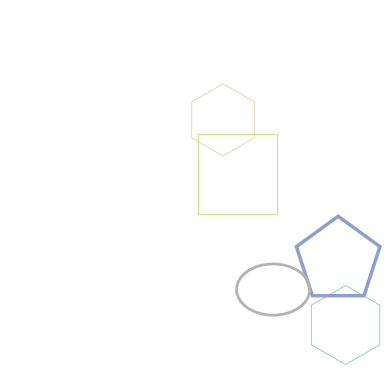[{"shape": "hexagon", "thickness": 0.5, "radius": 0.51, "center": [0.897, 0.156]}, {"shape": "pentagon", "thickness": 2.5, "radius": 0.57, "center": [0.878, 0.324]}, {"shape": "square", "thickness": 0.5, "radius": 0.52, "center": [0.617, 0.548]}, {"shape": "hexagon", "thickness": 0.5, "radius": 0.47, "center": [0.579, 0.689]}, {"shape": "oval", "thickness": 2, "radius": 0.48, "center": [0.709, 0.248]}]